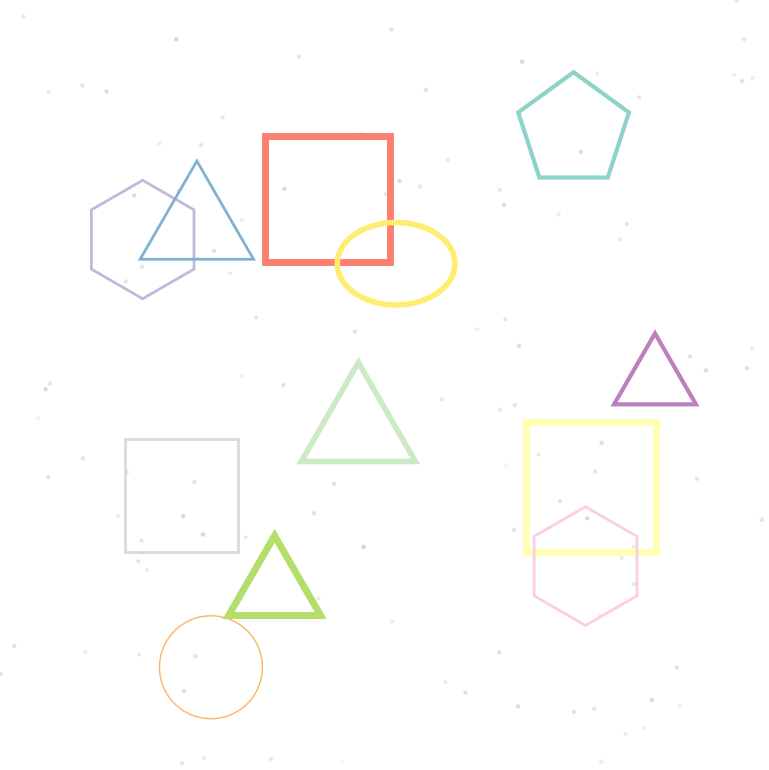[{"shape": "pentagon", "thickness": 1.5, "radius": 0.38, "center": [0.745, 0.831]}, {"shape": "square", "thickness": 2.5, "radius": 0.42, "center": [0.767, 0.367]}, {"shape": "hexagon", "thickness": 1, "radius": 0.38, "center": [0.185, 0.689]}, {"shape": "square", "thickness": 2.5, "radius": 0.41, "center": [0.425, 0.741]}, {"shape": "triangle", "thickness": 1, "radius": 0.43, "center": [0.256, 0.706]}, {"shape": "circle", "thickness": 0.5, "radius": 0.33, "center": [0.274, 0.133]}, {"shape": "triangle", "thickness": 2.5, "radius": 0.35, "center": [0.357, 0.235]}, {"shape": "hexagon", "thickness": 1, "radius": 0.39, "center": [0.76, 0.265]}, {"shape": "square", "thickness": 1, "radius": 0.37, "center": [0.235, 0.357]}, {"shape": "triangle", "thickness": 1.5, "radius": 0.31, "center": [0.851, 0.506]}, {"shape": "triangle", "thickness": 2, "radius": 0.43, "center": [0.465, 0.444]}, {"shape": "oval", "thickness": 2, "radius": 0.38, "center": [0.514, 0.658]}]